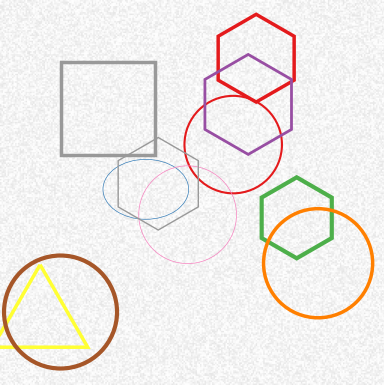[{"shape": "hexagon", "thickness": 2.5, "radius": 0.57, "center": [0.665, 0.849]}, {"shape": "circle", "thickness": 1.5, "radius": 0.63, "center": [0.606, 0.624]}, {"shape": "oval", "thickness": 0.5, "radius": 0.56, "center": [0.379, 0.508]}, {"shape": "hexagon", "thickness": 3, "radius": 0.53, "center": [0.771, 0.434]}, {"shape": "hexagon", "thickness": 2, "radius": 0.65, "center": [0.645, 0.729]}, {"shape": "circle", "thickness": 2.5, "radius": 0.71, "center": [0.826, 0.316]}, {"shape": "triangle", "thickness": 2.5, "radius": 0.71, "center": [0.104, 0.17]}, {"shape": "circle", "thickness": 3, "radius": 0.73, "center": [0.157, 0.19]}, {"shape": "circle", "thickness": 0.5, "radius": 0.63, "center": [0.487, 0.442]}, {"shape": "hexagon", "thickness": 1, "radius": 0.6, "center": [0.411, 0.523]}, {"shape": "square", "thickness": 2.5, "radius": 0.61, "center": [0.28, 0.718]}]